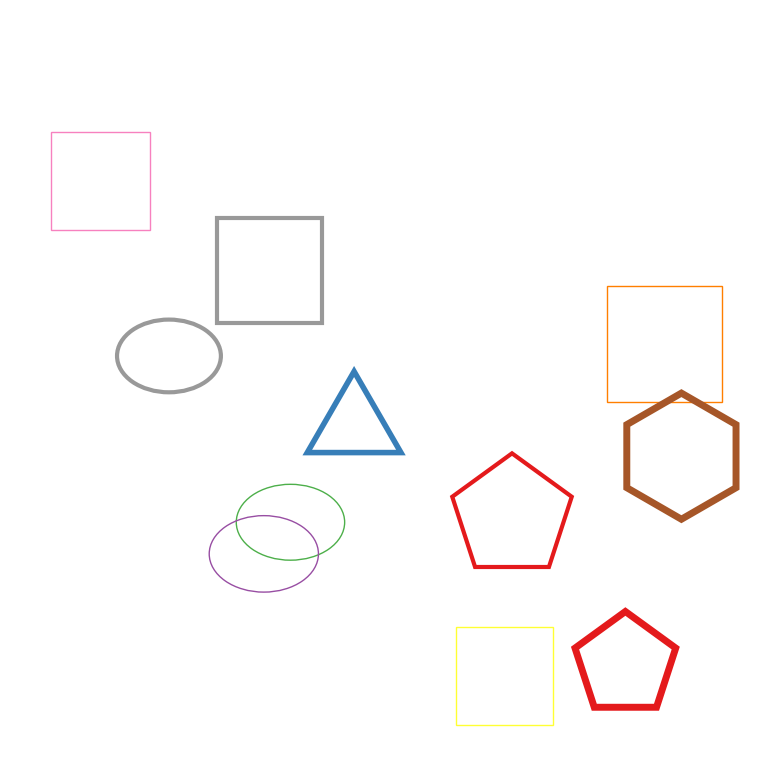[{"shape": "pentagon", "thickness": 2.5, "radius": 0.34, "center": [0.812, 0.137]}, {"shape": "pentagon", "thickness": 1.5, "radius": 0.41, "center": [0.665, 0.33]}, {"shape": "triangle", "thickness": 2, "radius": 0.35, "center": [0.46, 0.447]}, {"shape": "oval", "thickness": 0.5, "radius": 0.35, "center": [0.377, 0.322]}, {"shape": "oval", "thickness": 0.5, "radius": 0.35, "center": [0.343, 0.281]}, {"shape": "square", "thickness": 0.5, "radius": 0.37, "center": [0.863, 0.553]}, {"shape": "square", "thickness": 0.5, "radius": 0.32, "center": [0.655, 0.122]}, {"shape": "hexagon", "thickness": 2.5, "radius": 0.41, "center": [0.885, 0.408]}, {"shape": "square", "thickness": 0.5, "radius": 0.32, "center": [0.131, 0.765]}, {"shape": "square", "thickness": 1.5, "radius": 0.34, "center": [0.35, 0.648]}, {"shape": "oval", "thickness": 1.5, "radius": 0.34, "center": [0.219, 0.538]}]